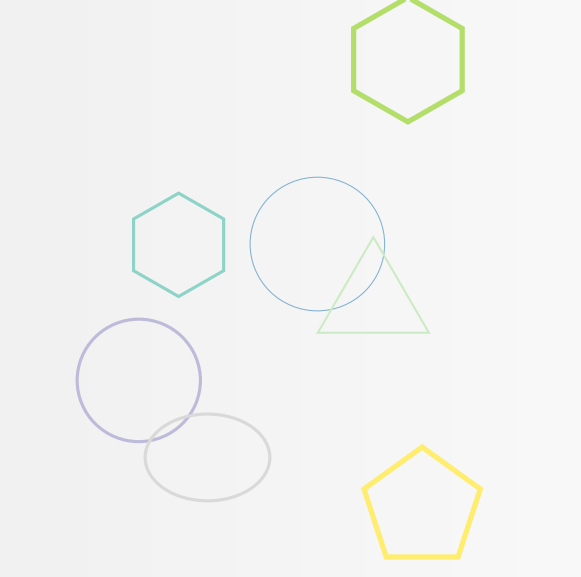[{"shape": "hexagon", "thickness": 1.5, "radius": 0.45, "center": [0.307, 0.575]}, {"shape": "circle", "thickness": 1.5, "radius": 0.53, "center": [0.239, 0.34]}, {"shape": "circle", "thickness": 0.5, "radius": 0.58, "center": [0.546, 0.577]}, {"shape": "hexagon", "thickness": 2.5, "radius": 0.54, "center": [0.702, 0.896]}, {"shape": "oval", "thickness": 1.5, "radius": 0.54, "center": [0.357, 0.207]}, {"shape": "triangle", "thickness": 1, "radius": 0.55, "center": [0.642, 0.478]}, {"shape": "pentagon", "thickness": 2.5, "radius": 0.53, "center": [0.726, 0.12]}]